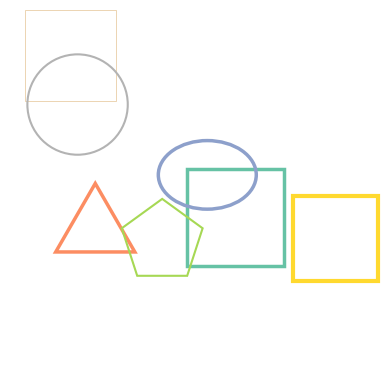[{"shape": "square", "thickness": 2.5, "radius": 0.63, "center": [0.611, 0.436]}, {"shape": "triangle", "thickness": 2.5, "radius": 0.59, "center": [0.247, 0.405]}, {"shape": "oval", "thickness": 2.5, "radius": 0.64, "center": [0.538, 0.546]}, {"shape": "pentagon", "thickness": 1.5, "radius": 0.55, "center": [0.421, 0.373]}, {"shape": "square", "thickness": 3, "radius": 0.55, "center": [0.872, 0.381]}, {"shape": "square", "thickness": 0.5, "radius": 0.59, "center": [0.182, 0.857]}, {"shape": "circle", "thickness": 1.5, "radius": 0.65, "center": [0.201, 0.728]}]